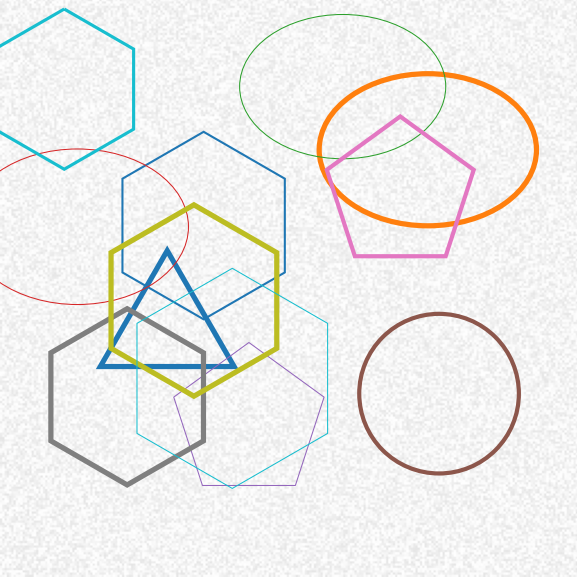[{"shape": "hexagon", "thickness": 1, "radius": 0.81, "center": [0.353, 0.609]}, {"shape": "triangle", "thickness": 2.5, "radius": 0.67, "center": [0.29, 0.431]}, {"shape": "oval", "thickness": 2.5, "radius": 0.94, "center": [0.741, 0.74]}, {"shape": "oval", "thickness": 0.5, "radius": 0.89, "center": [0.593, 0.849]}, {"shape": "oval", "thickness": 0.5, "radius": 0.96, "center": [0.134, 0.606]}, {"shape": "pentagon", "thickness": 0.5, "radius": 0.68, "center": [0.431, 0.269]}, {"shape": "circle", "thickness": 2, "radius": 0.69, "center": [0.76, 0.317]}, {"shape": "pentagon", "thickness": 2, "radius": 0.67, "center": [0.693, 0.664]}, {"shape": "hexagon", "thickness": 2.5, "radius": 0.76, "center": [0.22, 0.312]}, {"shape": "hexagon", "thickness": 2.5, "radius": 0.83, "center": [0.336, 0.479]}, {"shape": "hexagon", "thickness": 0.5, "radius": 0.95, "center": [0.402, 0.344]}, {"shape": "hexagon", "thickness": 1.5, "radius": 0.69, "center": [0.111, 0.845]}]